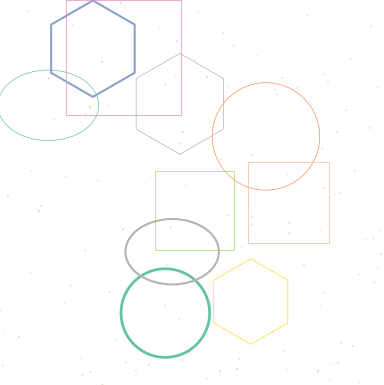[{"shape": "circle", "thickness": 2, "radius": 0.58, "center": [0.429, 0.187]}, {"shape": "oval", "thickness": 0.5, "radius": 0.65, "center": [0.125, 0.727]}, {"shape": "circle", "thickness": 0.5, "radius": 0.7, "center": [0.691, 0.646]}, {"shape": "hexagon", "thickness": 1.5, "radius": 0.63, "center": [0.241, 0.874]}, {"shape": "square", "thickness": 0.5, "radius": 0.75, "center": [0.32, 0.85]}, {"shape": "square", "thickness": 0.5, "radius": 0.52, "center": [0.505, 0.452]}, {"shape": "hexagon", "thickness": 0.5, "radius": 0.56, "center": [0.651, 0.217]}, {"shape": "square", "thickness": 0.5, "radius": 0.53, "center": [0.749, 0.474]}, {"shape": "oval", "thickness": 1.5, "radius": 0.61, "center": [0.447, 0.346]}, {"shape": "hexagon", "thickness": 0.5, "radius": 0.66, "center": [0.467, 0.73]}]